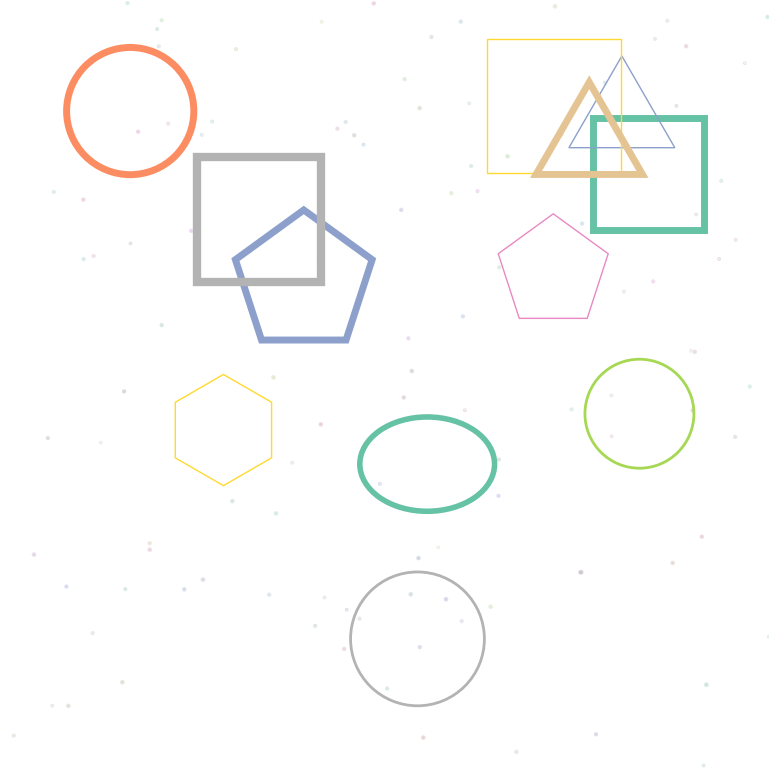[{"shape": "square", "thickness": 2.5, "radius": 0.36, "center": [0.842, 0.774]}, {"shape": "oval", "thickness": 2, "radius": 0.44, "center": [0.555, 0.397]}, {"shape": "circle", "thickness": 2.5, "radius": 0.41, "center": [0.169, 0.856]}, {"shape": "triangle", "thickness": 0.5, "radius": 0.4, "center": [0.808, 0.848]}, {"shape": "pentagon", "thickness": 2.5, "radius": 0.47, "center": [0.395, 0.634]}, {"shape": "pentagon", "thickness": 0.5, "radius": 0.38, "center": [0.718, 0.647]}, {"shape": "circle", "thickness": 1, "radius": 0.35, "center": [0.83, 0.463]}, {"shape": "hexagon", "thickness": 0.5, "radius": 0.36, "center": [0.29, 0.441]}, {"shape": "square", "thickness": 0.5, "radius": 0.44, "center": [0.719, 0.863]}, {"shape": "triangle", "thickness": 2.5, "radius": 0.4, "center": [0.765, 0.813]}, {"shape": "circle", "thickness": 1, "radius": 0.43, "center": [0.542, 0.17]}, {"shape": "square", "thickness": 3, "radius": 0.4, "center": [0.336, 0.715]}]